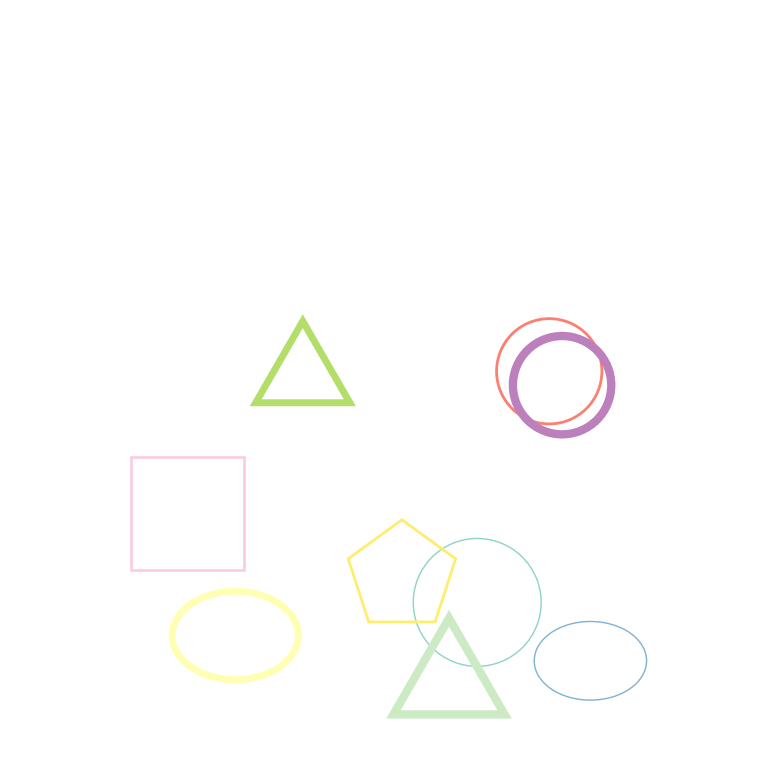[{"shape": "circle", "thickness": 0.5, "radius": 0.42, "center": [0.62, 0.218]}, {"shape": "oval", "thickness": 2.5, "radius": 0.41, "center": [0.306, 0.175]}, {"shape": "circle", "thickness": 1, "radius": 0.34, "center": [0.713, 0.518]}, {"shape": "oval", "thickness": 0.5, "radius": 0.36, "center": [0.767, 0.142]}, {"shape": "triangle", "thickness": 2.5, "radius": 0.35, "center": [0.393, 0.512]}, {"shape": "square", "thickness": 1, "radius": 0.37, "center": [0.243, 0.333]}, {"shape": "circle", "thickness": 3, "radius": 0.32, "center": [0.73, 0.5]}, {"shape": "triangle", "thickness": 3, "radius": 0.42, "center": [0.583, 0.114]}, {"shape": "pentagon", "thickness": 1, "radius": 0.37, "center": [0.522, 0.252]}]